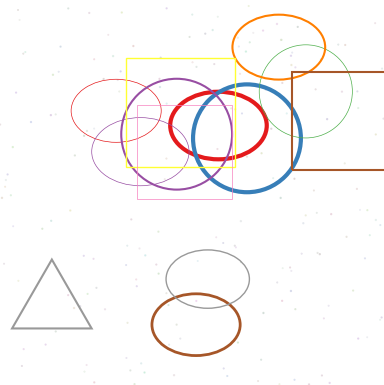[{"shape": "oval", "thickness": 3, "radius": 0.63, "center": [0.567, 0.674]}, {"shape": "oval", "thickness": 0.5, "radius": 0.59, "center": [0.302, 0.712]}, {"shape": "circle", "thickness": 3, "radius": 0.7, "center": [0.641, 0.641]}, {"shape": "circle", "thickness": 0.5, "radius": 0.6, "center": [0.794, 0.763]}, {"shape": "circle", "thickness": 1.5, "radius": 0.72, "center": [0.459, 0.651]}, {"shape": "oval", "thickness": 0.5, "radius": 0.63, "center": [0.365, 0.606]}, {"shape": "oval", "thickness": 1.5, "radius": 0.6, "center": [0.724, 0.878]}, {"shape": "square", "thickness": 1, "radius": 0.71, "center": [0.468, 0.708]}, {"shape": "square", "thickness": 1.5, "radius": 0.63, "center": [0.885, 0.685]}, {"shape": "oval", "thickness": 2, "radius": 0.57, "center": [0.509, 0.157]}, {"shape": "square", "thickness": 0.5, "radius": 0.61, "center": [0.479, 0.605]}, {"shape": "oval", "thickness": 1, "radius": 0.54, "center": [0.54, 0.275]}, {"shape": "triangle", "thickness": 1.5, "radius": 0.6, "center": [0.135, 0.207]}]